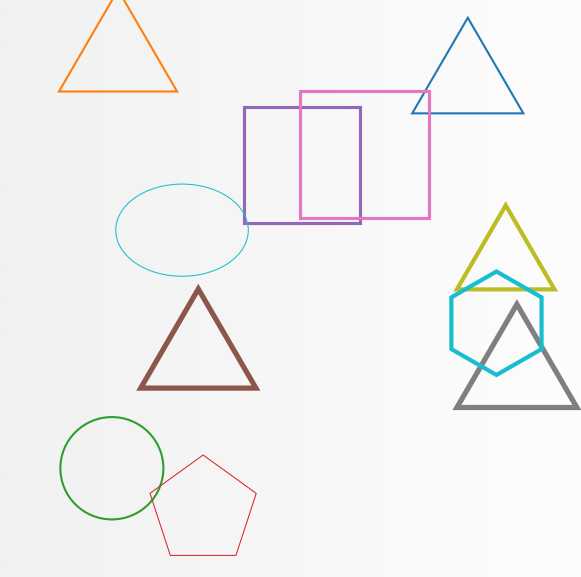[{"shape": "triangle", "thickness": 1, "radius": 0.55, "center": [0.805, 0.858]}, {"shape": "triangle", "thickness": 1, "radius": 0.59, "center": [0.203, 0.899]}, {"shape": "circle", "thickness": 1, "radius": 0.44, "center": [0.192, 0.188]}, {"shape": "pentagon", "thickness": 0.5, "radius": 0.48, "center": [0.349, 0.115]}, {"shape": "square", "thickness": 1.5, "radius": 0.5, "center": [0.519, 0.713]}, {"shape": "triangle", "thickness": 2.5, "radius": 0.57, "center": [0.341, 0.384]}, {"shape": "square", "thickness": 1.5, "radius": 0.55, "center": [0.627, 0.731]}, {"shape": "triangle", "thickness": 2.5, "radius": 0.6, "center": [0.889, 0.353]}, {"shape": "triangle", "thickness": 2, "radius": 0.49, "center": [0.87, 0.547]}, {"shape": "oval", "thickness": 0.5, "radius": 0.57, "center": [0.313, 0.601]}, {"shape": "hexagon", "thickness": 2, "radius": 0.45, "center": [0.854, 0.439]}]